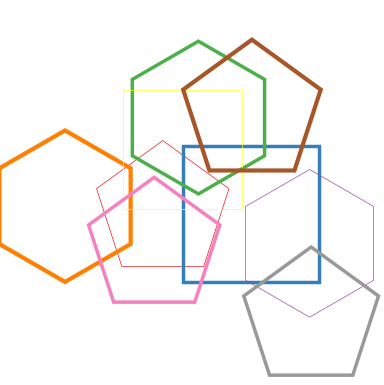[{"shape": "pentagon", "thickness": 0.5, "radius": 0.9, "center": [0.423, 0.454]}, {"shape": "square", "thickness": 2.5, "radius": 0.88, "center": [0.652, 0.443]}, {"shape": "hexagon", "thickness": 2.5, "radius": 0.99, "center": [0.515, 0.695]}, {"shape": "hexagon", "thickness": 0.5, "radius": 0.96, "center": [0.804, 0.368]}, {"shape": "hexagon", "thickness": 3, "radius": 0.98, "center": [0.169, 0.464]}, {"shape": "square", "thickness": 0.5, "radius": 0.77, "center": [0.474, 0.611]}, {"shape": "pentagon", "thickness": 3, "radius": 0.94, "center": [0.654, 0.709]}, {"shape": "pentagon", "thickness": 2.5, "radius": 0.9, "center": [0.401, 0.36]}, {"shape": "pentagon", "thickness": 2.5, "radius": 0.92, "center": [0.808, 0.174]}]